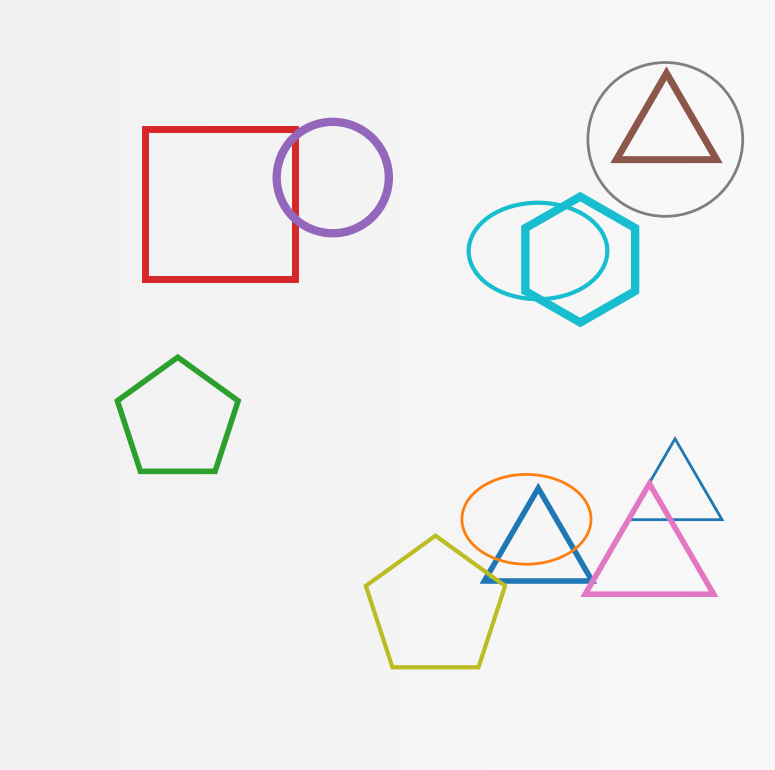[{"shape": "triangle", "thickness": 1, "radius": 0.35, "center": [0.871, 0.36]}, {"shape": "triangle", "thickness": 2, "radius": 0.4, "center": [0.695, 0.286]}, {"shape": "oval", "thickness": 1, "radius": 0.42, "center": [0.679, 0.326]}, {"shape": "pentagon", "thickness": 2, "radius": 0.41, "center": [0.229, 0.454]}, {"shape": "square", "thickness": 2.5, "radius": 0.49, "center": [0.284, 0.735]}, {"shape": "circle", "thickness": 3, "radius": 0.36, "center": [0.429, 0.769]}, {"shape": "triangle", "thickness": 2.5, "radius": 0.37, "center": [0.86, 0.83]}, {"shape": "triangle", "thickness": 2, "radius": 0.48, "center": [0.838, 0.276]}, {"shape": "circle", "thickness": 1, "radius": 0.5, "center": [0.858, 0.819]}, {"shape": "pentagon", "thickness": 1.5, "radius": 0.47, "center": [0.562, 0.21]}, {"shape": "oval", "thickness": 1.5, "radius": 0.45, "center": [0.694, 0.674]}, {"shape": "hexagon", "thickness": 3, "radius": 0.41, "center": [0.749, 0.663]}]